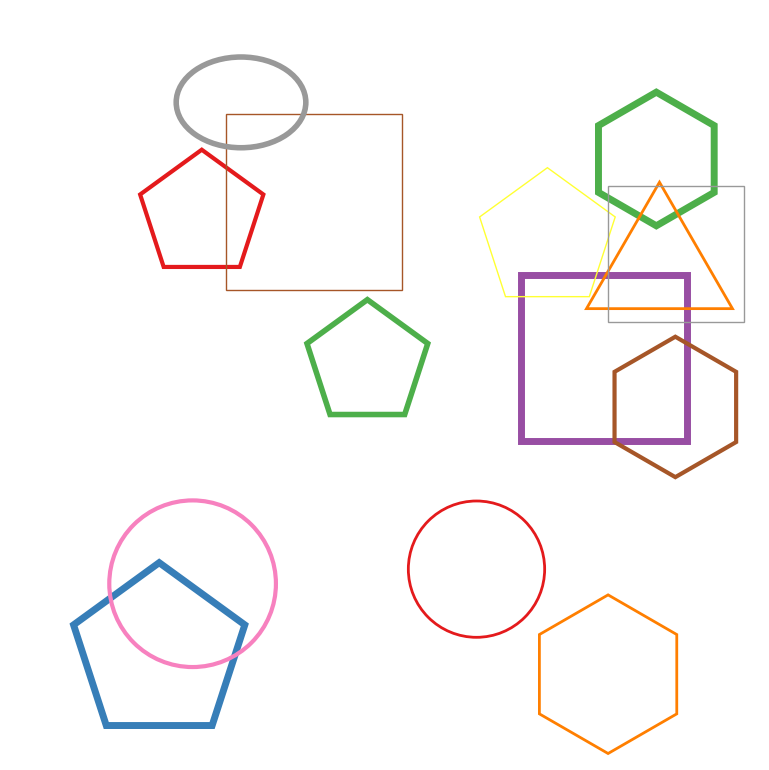[{"shape": "pentagon", "thickness": 1.5, "radius": 0.42, "center": [0.262, 0.721]}, {"shape": "circle", "thickness": 1, "radius": 0.44, "center": [0.619, 0.261]}, {"shape": "pentagon", "thickness": 2.5, "radius": 0.58, "center": [0.207, 0.152]}, {"shape": "hexagon", "thickness": 2.5, "radius": 0.43, "center": [0.852, 0.794]}, {"shape": "pentagon", "thickness": 2, "radius": 0.41, "center": [0.477, 0.528]}, {"shape": "square", "thickness": 2.5, "radius": 0.54, "center": [0.785, 0.535]}, {"shape": "triangle", "thickness": 1, "radius": 0.55, "center": [0.856, 0.654]}, {"shape": "hexagon", "thickness": 1, "radius": 0.52, "center": [0.79, 0.124]}, {"shape": "pentagon", "thickness": 0.5, "radius": 0.46, "center": [0.711, 0.69]}, {"shape": "square", "thickness": 0.5, "radius": 0.57, "center": [0.407, 0.737]}, {"shape": "hexagon", "thickness": 1.5, "radius": 0.46, "center": [0.877, 0.472]}, {"shape": "circle", "thickness": 1.5, "radius": 0.54, "center": [0.25, 0.242]}, {"shape": "oval", "thickness": 2, "radius": 0.42, "center": [0.313, 0.867]}, {"shape": "square", "thickness": 0.5, "radius": 0.44, "center": [0.878, 0.67]}]